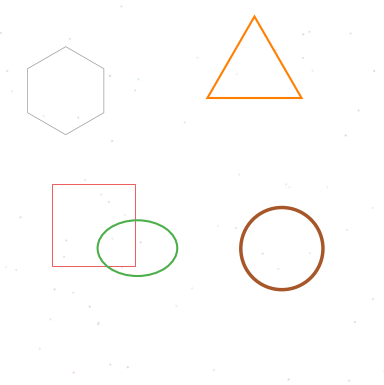[{"shape": "square", "thickness": 0.5, "radius": 0.53, "center": [0.243, 0.415]}, {"shape": "oval", "thickness": 1.5, "radius": 0.52, "center": [0.357, 0.355]}, {"shape": "triangle", "thickness": 1.5, "radius": 0.71, "center": [0.661, 0.816]}, {"shape": "circle", "thickness": 2.5, "radius": 0.53, "center": [0.732, 0.354]}, {"shape": "hexagon", "thickness": 0.5, "radius": 0.57, "center": [0.171, 0.764]}]